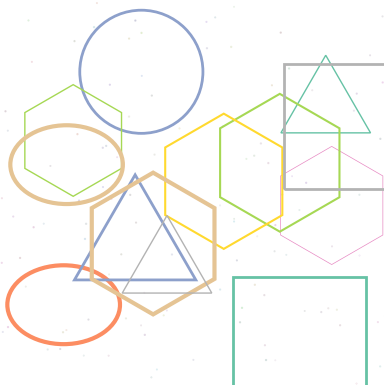[{"shape": "triangle", "thickness": 1, "radius": 0.67, "center": [0.846, 0.722]}, {"shape": "square", "thickness": 2, "radius": 0.86, "center": [0.778, 0.109]}, {"shape": "oval", "thickness": 3, "radius": 0.73, "center": [0.165, 0.209]}, {"shape": "triangle", "thickness": 2, "radius": 0.91, "center": [0.351, 0.364]}, {"shape": "circle", "thickness": 2, "radius": 0.8, "center": [0.367, 0.814]}, {"shape": "hexagon", "thickness": 0.5, "radius": 0.77, "center": [0.862, 0.466]}, {"shape": "hexagon", "thickness": 1.5, "radius": 0.89, "center": [0.727, 0.577]}, {"shape": "hexagon", "thickness": 1, "radius": 0.72, "center": [0.19, 0.635]}, {"shape": "hexagon", "thickness": 1.5, "radius": 0.88, "center": [0.581, 0.529]}, {"shape": "hexagon", "thickness": 3, "radius": 0.92, "center": [0.398, 0.367]}, {"shape": "oval", "thickness": 3, "radius": 0.73, "center": [0.173, 0.572]}, {"shape": "square", "thickness": 2, "radius": 0.81, "center": [0.899, 0.672]}, {"shape": "triangle", "thickness": 1, "radius": 0.67, "center": [0.434, 0.306]}]